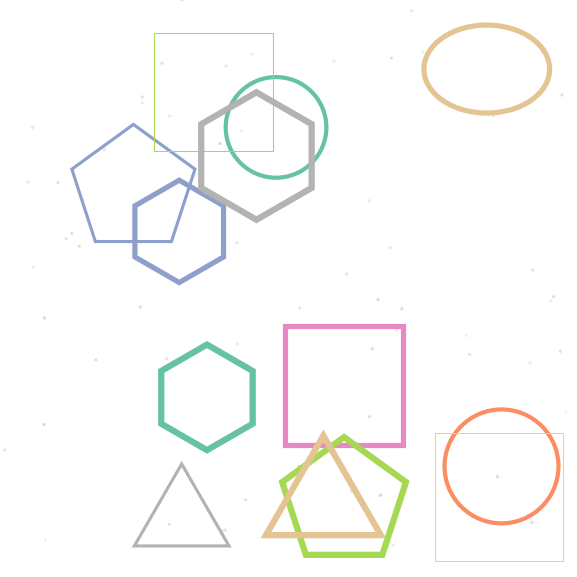[{"shape": "circle", "thickness": 2, "radius": 0.44, "center": [0.478, 0.779]}, {"shape": "hexagon", "thickness": 3, "radius": 0.46, "center": [0.358, 0.311]}, {"shape": "circle", "thickness": 2, "radius": 0.49, "center": [0.868, 0.192]}, {"shape": "pentagon", "thickness": 1.5, "radius": 0.56, "center": [0.231, 0.672]}, {"shape": "hexagon", "thickness": 2.5, "radius": 0.44, "center": [0.31, 0.598]}, {"shape": "square", "thickness": 2.5, "radius": 0.51, "center": [0.596, 0.332]}, {"shape": "square", "thickness": 0.5, "radius": 0.51, "center": [0.37, 0.839]}, {"shape": "pentagon", "thickness": 3, "radius": 0.56, "center": [0.596, 0.13]}, {"shape": "square", "thickness": 0.5, "radius": 0.55, "center": [0.864, 0.138]}, {"shape": "triangle", "thickness": 3, "radius": 0.57, "center": [0.56, 0.13]}, {"shape": "oval", "thickness": 2.5, "radius": 0.54, "center": [0.843, 0.88]}, {"shape": "triangle", "thickness": 1.5, "radius": 0.47, "center": [0.315, 0.101]}, {"shape": "hexagon", "thickness": 3, "radius": 0.55, "center": [0.444, 0.729]}]